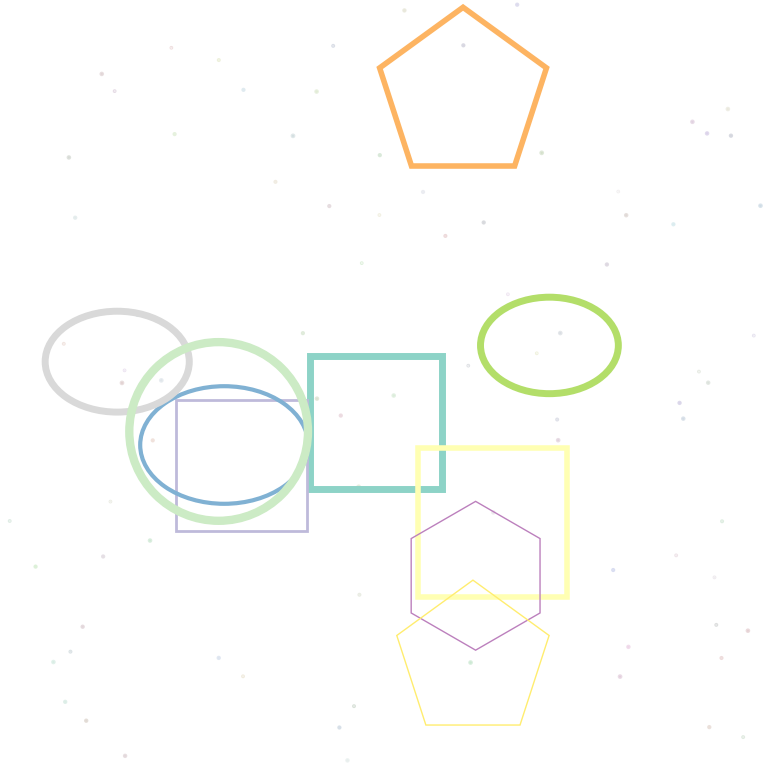[{"shape": "square", "thickness": 2.5, "radius": 0.43, "center": [0.488, 0.451]}, {"shape": "square", "thickness": 2, "radius": 0.48, "center": [0.64, 0.321]}, {"shape": "square", "thickness": 1, "radius": 0.43, "center": [0.313, 0.395]}, {"shape": "oval", "thickness": 1.5, "radius": 0.55, "center": [0.291, 0.422]}, {"shape": "pentagon", "thickness": 2, "radius": 0.57, "center": [0.601, 0.877]}, {"shape": "oval", "thickness": 2.5, "radius": 0.45, "center": [0.714, 0.551]}, {"shape": "oval", "thickness": 2.5, "radius": 0.47, "center": [0.152, 0.53]}, {"shape": "hexagon", "thickness": 0.5, "radius": 0.48, "center": [0.618, 0.252]}, {"shape": "circle", "thickness": 3, "radius": 0.58, "center": [0.284, 0.44]}, {"shape": "pentagon", "thickness": 0.5, "radius": 0.52, "center": [0.614, 0.143]}]